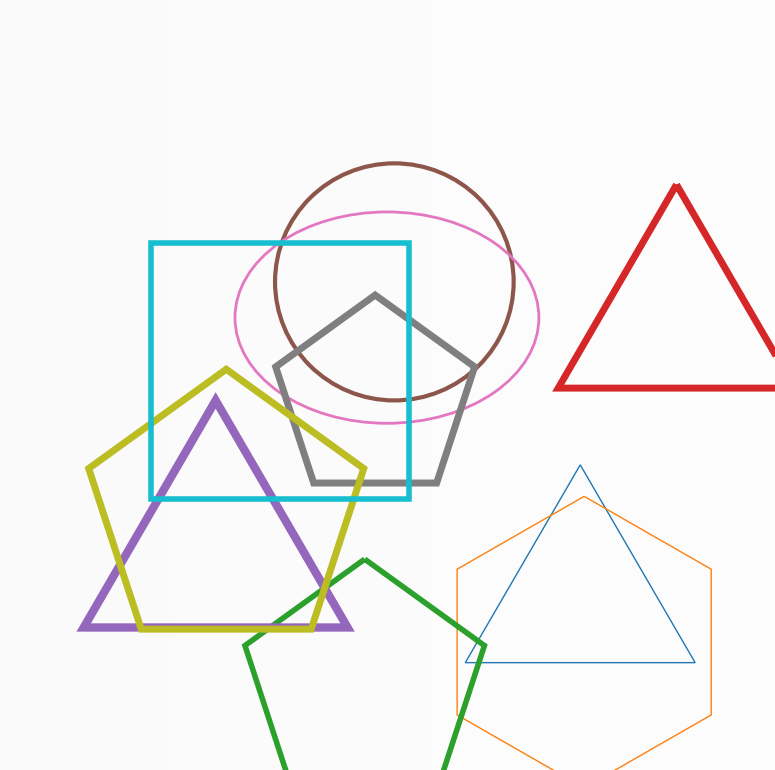[{"shape": "triangle", "thickness": 0.5, "radius": 0.86, "center": [0.749, 0.225]}, {"shape": "hexagon", "thickness": 0.5, "radius": 0.95, "center": [0.754, 0.166]}, {"shape": "pentagon", "thickness": 2, "radius": 0.81, "center": [0.471, 0.111]}, {"shape": "triangle", "thickness": 2.5, "radius": 0.88, "center": [0.873, 0.584]}, {"shape": "triangle", "thickness": 3, "radius": 0.98, "center": [0.278, 0.283]}, {"shape": "circle", "thickness": 1.5, "radius": 0.77, "center": [0.509, 0.634]}, {"shape": "oval", "thickness": 1, "radius": 0.98, "center": [0.499, 0.588]}, {"shape": "pentagon", "thickness": 2.5, "radius": 0.67, "center": [0.484, 0.482]}, {"shape": "pentagon", "thickness": 2.5, "radius": 0.93, "center": [0.292, 0.334]}, {"shape": "square", "thickness": 2, "radius": 0.83, "center": [0.361, 0.518]}]